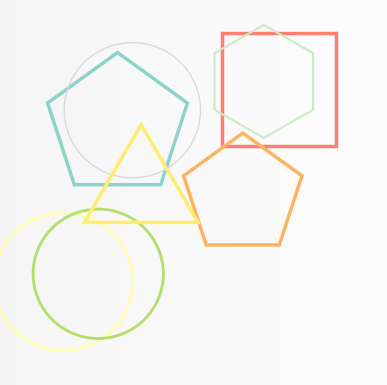[{"shape": "pentagon", "thickness": 2.5, "radius": 0.95, "center": [0.303, 0.674]}, {"shape": "circle", "thickness": 2, "radius": 0.89, "center": [0.163, 0.269]}, {"shape": "square", "thickness": 2.5, "radius": 0.73, "center": [0.72, 0.769]}, {"shape": "pentagon", "thickness": 2.5, "radius": 0.8, "center": [0.627, 0.494]}, {"shape": "circle", "thickness": 2, "radius": 0.84, "center": [0.254, 0.289]}, {"shape": "circle", "thickness": 1, "radius": 0.88, "center": [0.342, 0.714]}, {"shape": "hexagon", "thickness": 1.5, "radius": 0.73, "center": [0.681, 0.788]}, {"shape": "triangle", "thickness": 2.5, "radius": 0.85, "center": [0.364, 0.507]}]